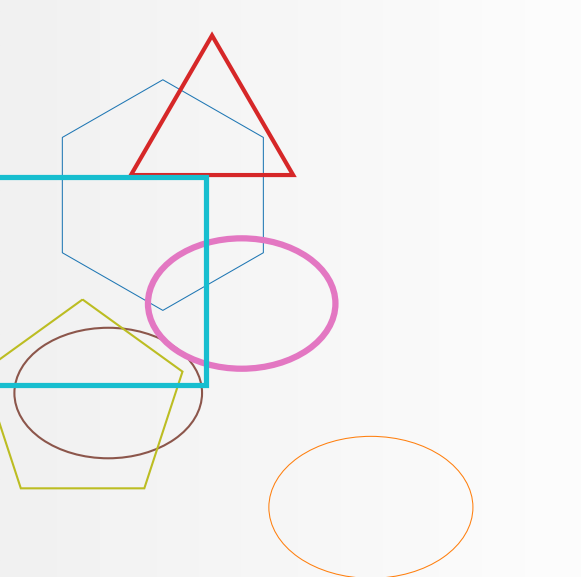[{"shape": "hexagon", "thickness": 0.5, "radius": 1.0, "center": [0.28, 0.661]}, {"shape": "oval", "thickness": 0.5, "radius": 0.88, "center": [0.638, 0.121]}, {"shape": "triangle", "thickness": 2, "radius": 0.81, "center": [0.365, 0.777]}, {"shape": "oval", "thickness": 1, "radius": 0.81, "center": [0.186, 0.319]}, {"shape": "oval", "thickness": 3, "radius": 0.81, "center": [0.416, 0.474]}, {"shape": "pentagon", "thickness": 1, "radius": 0.9, "center": [0.142, 0.3]}, {"shape": "square", "thickness": 2.5, "radius": 0.9, "center": [0.176, 0.513]}]